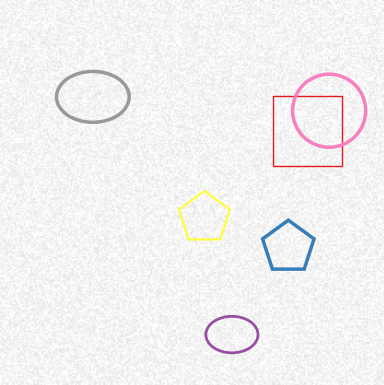[{"shape": "square", "thickness": 1, "radius": 0.45, "center": [0.798, 0.66]}, {"shape": "pentagon", "thickness": 2.5, "radius": 0.35, "center": [0.749, 0.358]}, {"shape": "oval", "thickness": 2, "radius": 0.34, "center": [0.602, 0.131]}, {"shape": "pentagon", "thickness": 1.5, "radius": 0.35, "center": [0.531, 0.434]}, {"shape": "circle", "thickness": 2.5, "radius": 0.47, "center": [0.855, 0.712]}, {"shape": "oval", "thickness": 2.5, "radius": 0.47, "center": [0.241, 0.748]}]